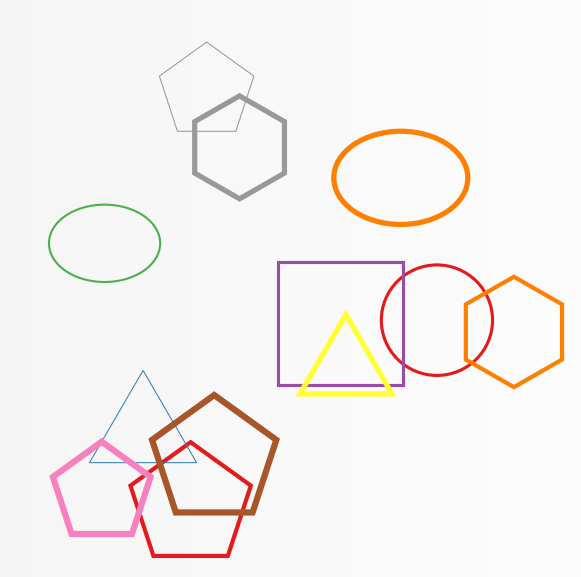[{"shape": "circle", "thickness": 1.5, "radius": 0.48, "center": [0.752, 0.445]}, {"shape": "pentagon", "thickness": 2, "radius": 0.54, "center": [0.328, 0.125]}, {"shape": "triangle", "thickness": 0.5, "radius": 0.53, "center": [0.246, 0.251]}, {"shape": "oval", "thickness": 1, "radius": 0.48, "center": [0.18, 0.578]}, {"shape": "square", "thickness": 1.5, "radius": 0.53, "center": [0.586, 0.439]}, {"shape": "hexagon", "thickness": 2, "radius": 0.48, "center": [0.884, 0.424]}, {"shape": "oval", "thickness": 2.5, "radius": 0.58, "center": [0.69, 0.691]}, {"shape": "triangle", "thickness": 2.5, "radius": 0.46, "center": [0.595, 0.363]}, {"shape": "pentagon", "thickness": 3, "radius": 0.56, "center": [0.369, 0.203]}, {"shape": "pentagon", "thickness": 3, "radius": 0.44, "center": [0.175, 0.146]}, {"shape": "hexagon", "thickness": 2.5, "radius": 0.45, "center": [0.412, 0.744]}, {"shape": "pentagon", "thickness": 0.5, "radius": 0.43, "center": [0.355, 0.841]}]